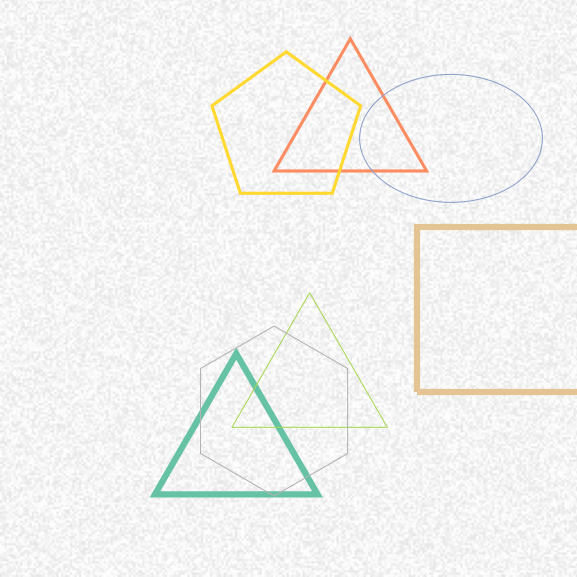[{"shape": "triangle", "thickness": 3, "radius": 0.81, "center": [0.409, 0.224]}, {"shape": "triangle", "thickness": 1.5, "radius": 0.76, "center": [0.607, 0.779]}, {"shape": "oval", "thickness": 0.5, "radius": 0.79, "center": [0.781, 0.759]}, {"shape": "triangle", "thickness": 0.5, "radius": 0.78, "center": [0.536, 0.337]}, {"shape": "pentagon", "thickness": 1.5, "radius": 0.68, "center": [0.496, 0.774]}, {"shape": "square", "thickness": 3, "radius": 0.72, "center": [0.865, 0.463]}, {"shape": "hexagon", "thickness": 0.5, "radius": 0.74, "center": [0.475, 0.287]}]